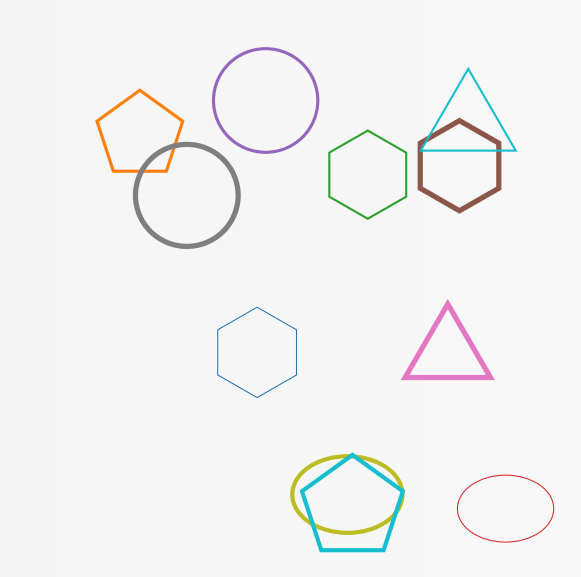[{"shape": "hexagon", "thickness": 0.5, "radius": 0.39, "center": [0.442, 0.389]}, {"shape": "pentagon", "thickness": 1.5, "radius": 0.39, "center": [0.241, 0.765]}, {"shape": "hexagon", "thickness": 1, "radius": 0.38, "center": [0.633, 0.697]}, {"shape": "oval", "thickness": 0.5, "radius": 0.41, "center": [0.87, 0.118]}, {"shape": "circle", "thickness": 1.5, "radius": 0.45, "center": [0.457, 0.825]}, {"shape": "hexagon", "thickness": 2.5, "radius": 0.39, "center": [0.791, 0.712]}, {"shape": "triangle", "thickness": 2.5, "radius": 0.42, "center": [0.77, 0.388]}, {"shape": "circle", "thickness": 2.5, "radius": 0.44, "center": [0.321, 0.661]}, {"shape": "oval", "thickness": 2, "radius": 0.47, "center": [0.598, 0.143]}, {"shape": "triangle", "thickness": 1, "radius": 0.47, "center": [0.806, 0.786]}, {"shape": "pentagon", "thickness": 2, "radius": 0.46, "center": [0.606, 0.12]}]